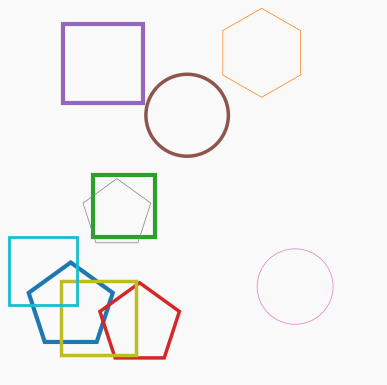[{"shape": "pentagon", "thickness": 3, "radius": 0.57, "center": [0.183, 0.204]}, {"shape": "hexagon", "thickness": 0.5, "radius": 0.58, "center": [0.675, 0.863]}, {"shape": "square", "thickness": 3, "radius": 0.4, "center": [0.321, 0.464]}, {"shape": "pentagon", "thickness": 2.5, "radius": 0.54, "center": [0.36, 0.158]}, {"shape": "square", "thickness": 3, "radius": 0.51, "center": [0.266, 0.836]}, {"shape": "circle", "thickness": 2.5, "radius": 0.53, "center": [0.483, 0.701]}, {"shape": "circle", "thickness": 0.5, "radius": 0.49, "center": [0.762, 0.256]}, {"shape": "pentagon", "thickness": 0.5, "radius": 0.46, "center": [0.302, 0.444]}, {"shape": "square", "thickness": 2.5, "radius": 0.48, "center": [0.255, 0.173]}, {"shape": "square", "thickness": 2, "radius": 0.44, "center": [0.111, 0.295]}]